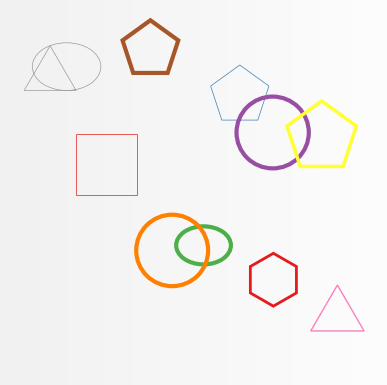[{"shape": "square", "thickness": 0.5, "radius": 0.39, "center": [0.275, 0.573]}, {"shape": "hexagon", "thickness": 2, "radius": 0.34, "center": [0.705, 0.273]}, {"shape": "pentagon", "thickness": 0.5, "radius": 0.4, "center": [0.619, 0.752]}, {"shape": "oval", "thickness": 3, "radius": 0.35, "center": [0.525, 0.363]}, {"shape": "circle", "thickness": 3, "radius": 0.47, "center": [0.704, 0.656]}, {"shape": "circle", "thickness": 3, "radius": 0.46, "center": [0.444, 0.349]}, {"shape": "pentagon", "thickness": 2.5, "radius": 0.47, "center": [0.83, 0.644]}, {"shape": "pentagon", "thickness": 3, "radius": 0.38, "center": [0.388, 0.872]}, {"shape": "triangle", "thickness": 1, "radius": 0.4, "center": [0.871, 0.18]}, {"shape": "triangle", "thickness": 0.5, "radius": 0.39, "center": [0.129, 0.803]}, {"shape": "oval", "thickness": 0.5, "radius": 0.44, "center": [0.172, 0.827]}]